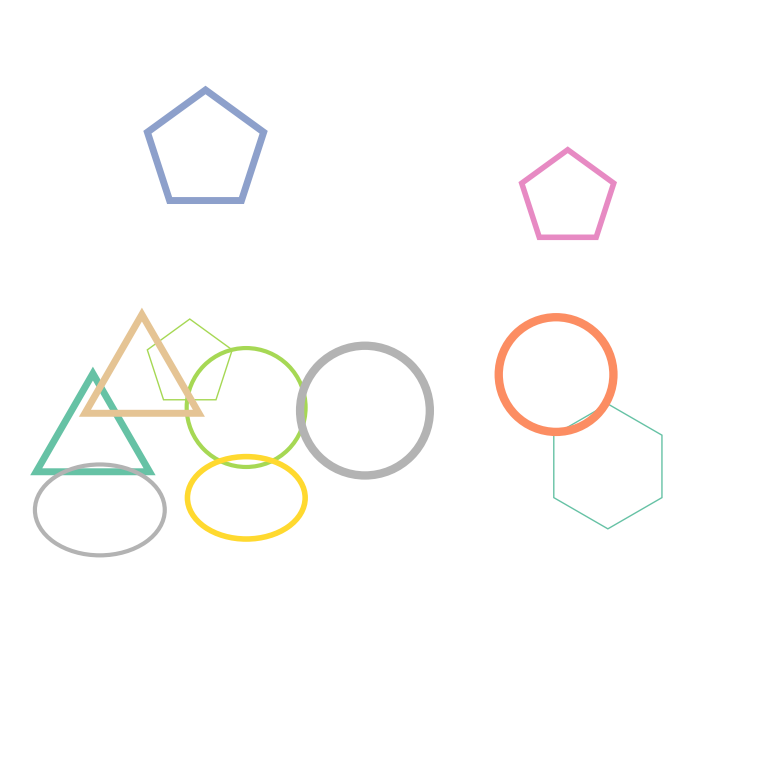[{"shape": "triangle", "thickness": 2.5, "radius": 0.42, "center": [0.121, 0.43]}, {"shape": "hexagon", "thickness": 0.5, "radius": 0.41, "center": [0.789, 0.394]}, {"shape": "circle", "thickness": 3, "radius": 0.37, "center": [0.722, 0.514]}, {"shape": "pentagon", "thickness": 2.5, "radius": 0.4, "center": [0.267, 0.804]}, {"shape": "pentagon", "thickness": 2, "radius": 0.31, "center": [0.737, 0.743]}, {"shape": "pentagon", "thickness": 0.5, "radius": 0.29, "center": [0.246, 0.528]}, {"shape": "circle", "thickness": 1.5, "radius": 0.39, "center": [0.32, 0.471]}, {"shape": "oval", "thickness": 2, "radius": 0.38, "center": [0.32, 0.353]}, {"shape": "triangle", "thickness": 2.5, "radius": 0.43, "center": [0.184, 0.506]}, {"shape": "circle", "thickness": 3, "radius": 0.42, "center": [0.474, 0.467]}, {"shape": "oval", "thickness": 1.5, "radius": 0.42, "center": [0.13, 0.338]}]